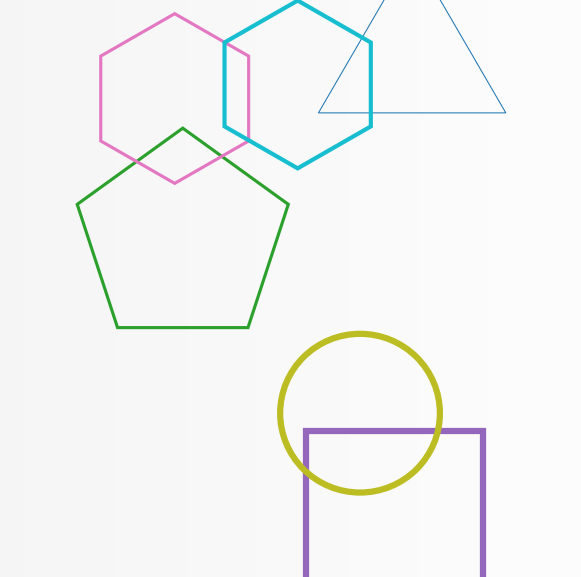[{"shape": "triangle", "thickness": 0.5, "radius": 0.93, "center": [0.709, 0.897]}, {"shape": "pentagon", "thickness": 1.5, "radius": 0.95, "center": [0.314, 0.586]}, {"shape": "square", "thickness": 3, "radius": 0.76, "center": [0.678, 0.101]}, {"shape": "hexagon", "thickness": 1.5, "radius": 0.73, "center": [0.301, 0.829]}, {"shape": "circle", "thickness": 3, "radius": 0.69, "center": [0.619, 0.284]}, {"shape": "hexagon", "thickness": 2, "radius": 0.73, "center": [0.512, 0.853]}]